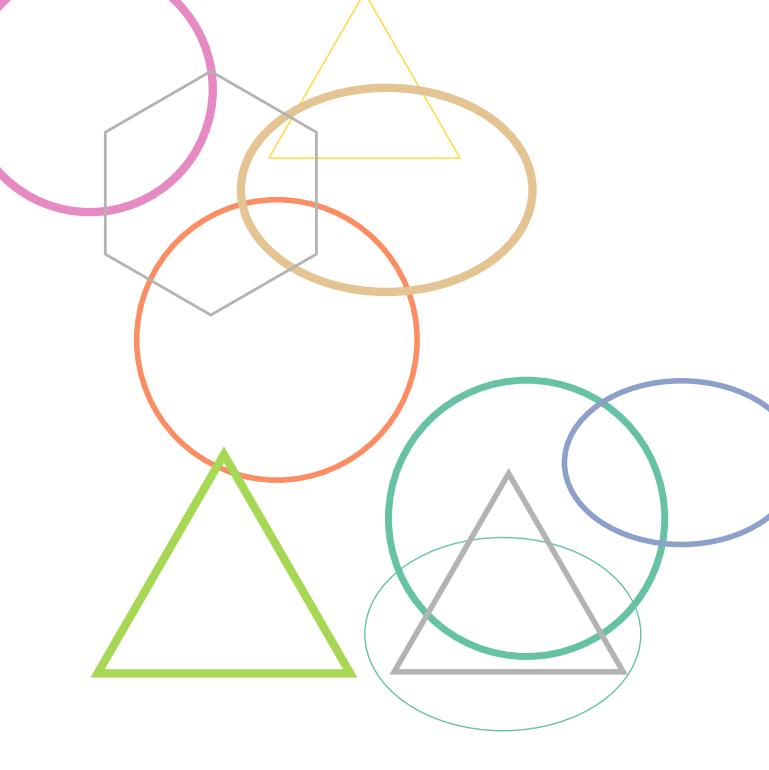[{"shape": "oval", "thickness": 0.5, "radius": 0.9, "center": [0.653, 0.176]}, {"shape": "circle", "thickness": 2.5, "radius": 0.9, "center": [0.684, 0.327]}, {"shape": "circle", "thickness": 2, "radius": 0.91, "center": [0.36, 0.559]}, {"shape": "oval", "thickness": 2, "radius": 0.76, "center": [0.885, 0.399]}, {"shape": "circle", "thickness": 3, "radius": 0.8, "center": [0.117, 0.884]}, {"shape": "triangle", "thickness": 3, "radius": 0.95, "center": [0.291, 0.22]}, {"shape": "triangle", "thickness": 0.5, "radius": 0.72, "center": [0.473, 0.866]}, {"shape": "oval", "thickness": 3, "radius": 0.95, "center": [0.502, 0.753]}, {"shape": "triangle", "thickness": 2, "radius": 0.86, "center": [0.661, 0.213]}, {"shape": "hexagon", "thickness": 1, "radius": 0.79, "center": [0.274, 0.749]}]